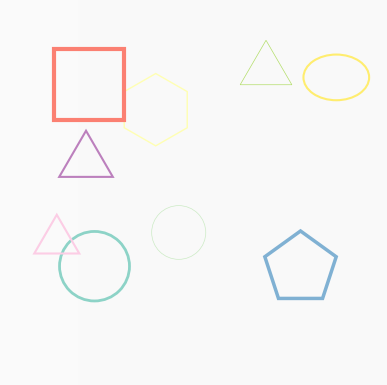[{"shape": "circle", "thickness": 2, "radius": 0.45, "center": [0.244, 0.309]}, {"shape": "hexagon", "thickness": 1, "radius": 0.47, "center": [0.402, 0.715]}, {"shape": "square", "thickness": 3, "radius": 0.46, "center": [0.23, 0.781]}, {"shape": "pentagon", "thickness": 2.5, "radius": 0.48, "center": [0.776, 0.303]}, {"shape": "triangle", "thickness": 0.5, "radius": 0.38, "center": [0.686, 0.818]}, {"shape": "triangle", "thickness": 1.5, "radius": 0.34, "center": [0.147, 0.375]}, {"shape": "triangle", "thickness": 1.5, "radius": 0.4, "center": [0.222, 0.58]}, {"shape": "circle", "thickness": 0.5, "radius": 0.35, "center": [0.461, 0.396]}, {"shape": "oval", "thickness": 1.5, "radius": 0.42, "center": [0.868, 0.799]}]